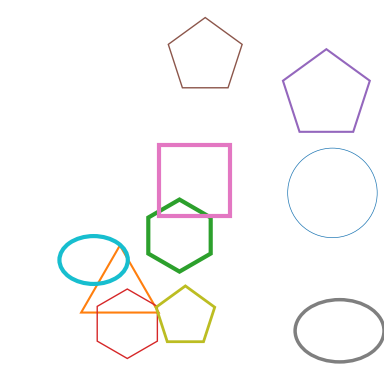[{"shape": "circle", "thickness": 0.5, "radius": 0.58, "center": [0.863, 0.499]}, {"shape": "triangle", "thickness": 1.5, "radius": 0.58, "center": [0.311, 0.246]}, {"shape": "hexagon", "thickness": 3, "radius": 0.47, "center": [0.466, 0.388]}, {"shape": "hexagon", "thickness": 1, "radius": 0.45, "center": [0.331, 0.159]}, {"shape": "pentagon", "thickness": 1.5, "radius": 0.59, "center": [0.848, 0.754]}, {"shape": "pentagon", "thickness": 1, "radius": 0.5, "center": [0.533, 0.854]}, {"shape": "square", "thickness": 3, "radius": 0.46, "center": [0.506, 0.532]}, {"shape": "oval", "thickness": 2.5, "radius": 0.58, "center": [0.882, 0.141]}, {"shape": "pentagon", "thickness": 2, "radius": 0.4, "center": [0.482, 0.177]}, {"shape": "oval", "thickness": 3, "radius": 0.44, "center": [0.243, 0.325]}]